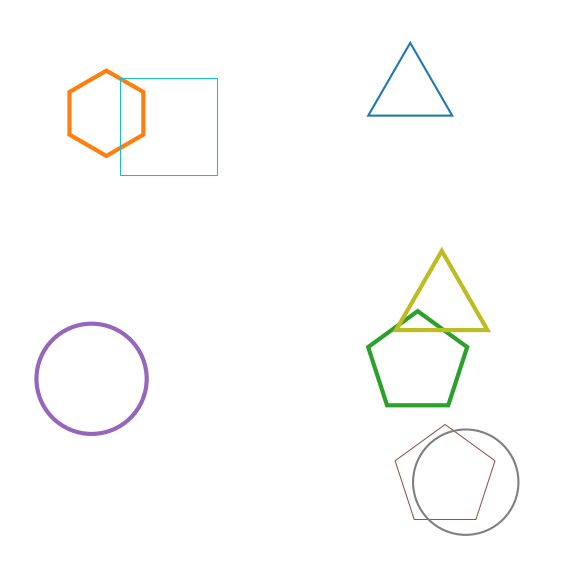[{"shape": "triangle", "thickness": 1, "radius": 0.42, "center": [0.71, 0.841]}, {"shape": "hexagon", "thickness": 2, "radius": 0.37, "center": [0.184, 0.803]}, {"shape": "pentagon", "thickness": 2, "radius": 0.45, "center": [0.723, 0.37]}, {"shape": "circle", "thickness": 2, "radius": 0.48, "center": [0.159, 0.343]}, {"shape": "pentagon", "thickness": 0.5, "radius": 0.45, "center": [0.771, 0.173]}, {"shape": "circle", "thickness": 1, "radius": 0.46, "center": [0.807, 0.164]}, {"shape": "triangle", "thickness": 2, "radius": 0.46, "center": [0.765, 0.473]}, {"shape": "square", "thickness": 0.5, "radius": 0.42, "center": [0.291, 0.78]}]